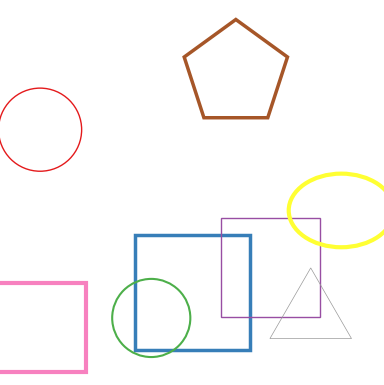[{"shape": "circle", "thickness": 1, "radius": 0.54, "center": [0.104, 0.663]}, {"shape": "square", "thickness": 2.5, "radius": 0.75, "center": [0.499, 0.24]}, {"shape": "circle", "thickness": 1.5, "radius": 0.51, "center": [0.393, 0.174]}, {"shape": "square", "thickness": 1, "radius": 0.64, "center": [0.703, 0.305]}, {"shape": "oval", "thickness": 3, "radius": 0.68, "center": [0.886, 0.453]}, {"shape": "pentagon", "thickness": 2.5, "radius": 0.71, "center": [0.613, 0.808]}, {"shape": "square", "thickness": 3, "radius": 0.58, "center": [0.108, 0.149]}, {"shape": "triangle", "thickness": 0.5, "radius": 0.61, "center": [0.807, 0.182]}]